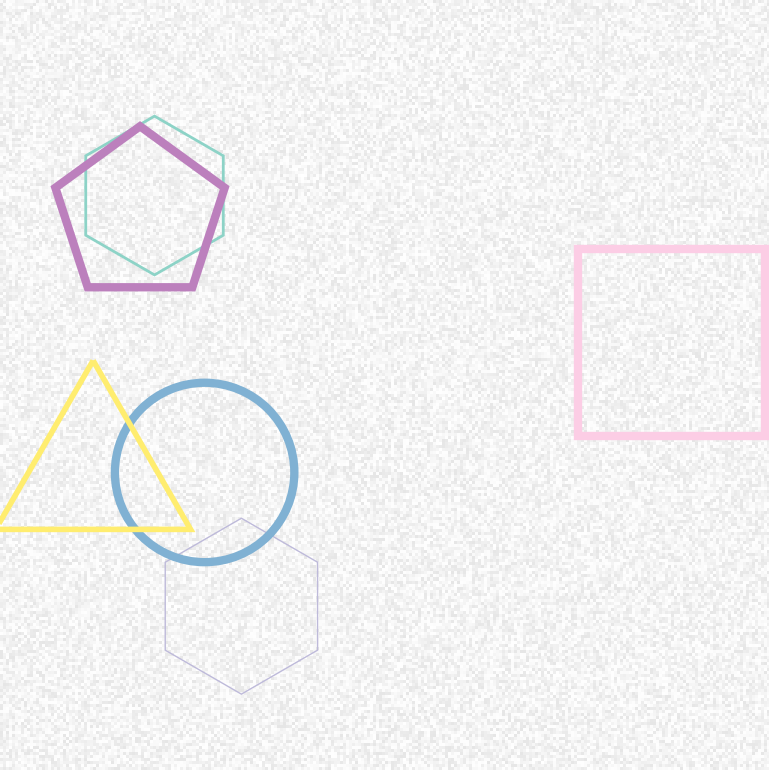[{"shape": "hexagon", "thickness": 1, "radius": 0.52, "center": [0.201, 0.746]}, {"shape": "hexagon", "thickness": 0.5, "radius": 0.57, "center": [0.314, 0.213]}, {"shape": "circle", "thickness": 3, "radius": 0.58, "center": [0.266, 0.386]}, {"shape": "square", "thickness": 3, "radius": 0.61, "center": [0.872, 0.555]}, {"shape": "pentagon", "thickness": 3, "radius": 0.58, "center": [0.182, 0.72]}, {"shape": "triangle", "thickness": 2, "radius": 0.73, "center": [0.121, 0.386]}]